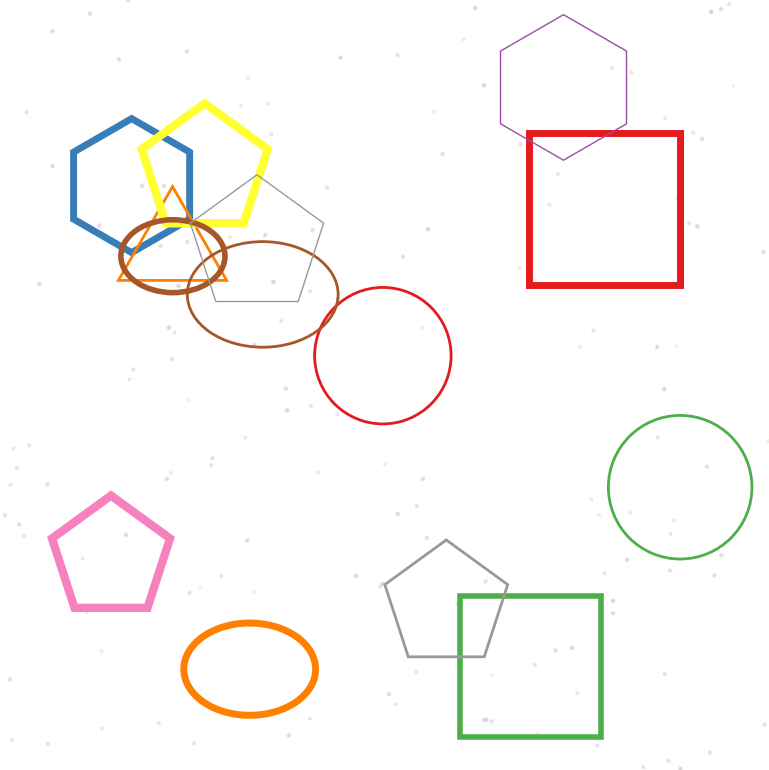[{"shape": "square", "thickness": 2.5, "radius": 0.49, "center": [0.785, 0.728]}, {"shape": "circle", "thickness": 1, "radius": 0.44, "center": [0.497, 0.538]}, {"shape": "hexagon", "thickness": 2.5, "radius": 0.44, "center": [0.171, 0.759]}, {"shape": "circle", "thickness": 1, "radius": 0.47, "center": [0.883, 0.367]}, {"shape": "square", "thickness": 2, "radius": 0.46, "center": [0.689, 0.135]}, {"shape": "hexagon", "thickness": 0.5, "radius": 0.47, "center": [0.732, 0.886]}, {"shape": "oval", "thickness": 2.5, "radius": 0.43, "center": [0.324, 0.131]}, {"shape": "triangle", "thickness": 1, "radius": 0.41, "center": [0.224, 0.676]}, {"shape": "pentagon", "thickness": 3, "radius": 0.43, "center": [0.266, 0.78]}, {"shape": "oval", "thickness": 1, "radius": 0.49, "center": [0.341, 0.618]}, {"shape": "oval", "thickness": 2, "radius": 0.34, "center": [0.225, 0.667]}, {"shape": "pentagon", "thickness": 3, "radius": 0.4, "center": [0.144, 0.276]}, {"shape": "pentagon", "thickness": 1, "radius": 0.42, "center": [0.58, 0.215]}, {"shape": "pentagon", "thickness": 0.5, "radius": 0.46, "center": [0.334, 0.682]}]